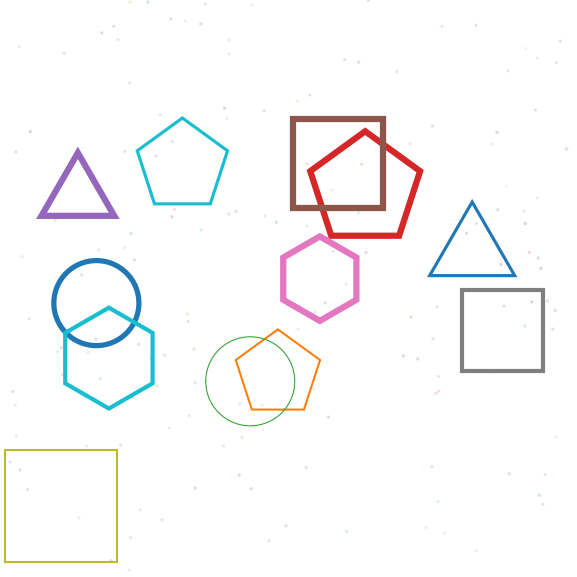[{"shape": "circle", "thickness": 2.5, "radius": 0.37, "center": [0.167, 0.474]}, {"shape": "triangle", "thickness": 1.5, "radius": 0.43, "center": [0.818, 0.564]}, {"shape": "pentagon", "thickness": 1, "radius": 0.38, "center": [0.481, 0.352]}, {"shape": "circle", "thickness": 0.5, "radius": 0.39, "center": [0.433, 0.339]}, {"shape": "pentagon", "thickness": 3, "radius": 0.5, "center": [0.632, 0.672]}, {"shape": "triangle", "thickness": 3, "radius": 0.36, "center": [0.135, 0.662]}, {"shape": "square", "thickness": 3, "radius": 0.39, "center": [0.585, 0.716]}, {"shape": "hexagon", "thickness": 3, "radius": 0.37, "center": [0.554, 0.517]}, {"shape": "square", "thickness": 2, "radius": 0.35, "center": [0.87, 0.428]}, {"shape": "square", "thickness": 1, "radius": 0.49, "center": [0.106, 0.123]}, {"shape": "hexagon", "thickness": 2, "radius": 0.44, "center": [0.189, 0.379]}, {"shape": "pentagon", "thickness": 1.5, "radius": 0.41, "center": [0.316, 0.713]}]